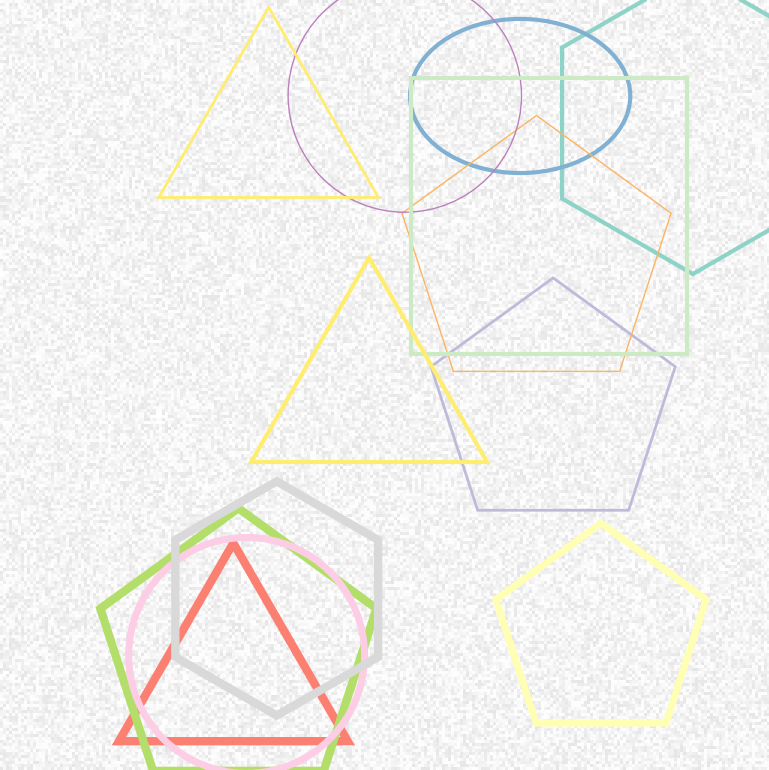[{"shape": "hexagon", "thickness": 1.5, "radius": 0.98, "center": [0.9, 0.84]}, {"shape": "pentagon", "thickness": 2.5, "radius": 0.72, "center": [0.781, 0.177]}, {"shape": "pentagon", "thickness": 1, "radius": 0.83, "center": [0.718, 0.472]}, {"shape": "triangle", "thickness": 3, "radius": 0.86, "center": [0.303, 0.123]}, {"shape": "oval", "thickness": 1.5, "radius": 0.72, "center": [0.676, 0.875]}, {"shape": "pentagon", "thickness": 0.5, "radius": 0.92, "center": [0.697, 0.666]}, {"shape": "pentagon", "thickness": 3, "radius": 0.94, "center": [0.31, 0.151]}, {"shape": "circle", "thickness": 2.5, "radius": 0.77, "center": [0.32, 0.149]}, {"shape": "hexagon", "thickness": 3, "radius": 0.76, "center": [0.359, 0.223]}, {"shape": "circle", "thickness": 0.5, "radius": 0.76, "center": [0.526, 0.876]}, {"shape": "square", "thickness": 1.5, "radius": 0.9, "center": [0.713, 0.719]}, {"shape": "triangle", "thickness": 1.5, "radius": 0.88, "center": [0.479, 0.488]}, {"shape": "triangle", "thickness": 1, "radius": 0.82, "center": [0.349, 0.826]}]